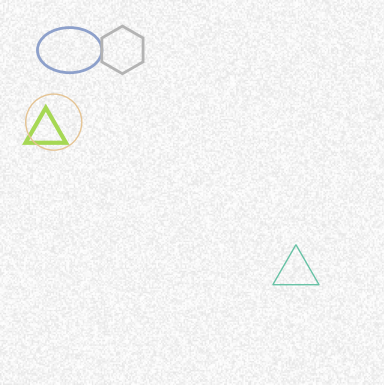[{"shape": "triangle", "thickness": 1, "radius": 0.35, "center": [0.769, 0.295]}, {"shape": "oval", "thickness": 2, "radius": 0.42, "center": [0.181, 0.87]}, {"shape": "triangle", "thickness": 3, "radius": 0.3, "center": [0.119, 0.659]}, {"shape": "circle", "thickness": 1, "radius": 0.36, "center": [0.14, 0.683]}, {"shape": "hexagon", "thickness": 2, "radius": 0.31, "center": [0.318, 0.87]}]